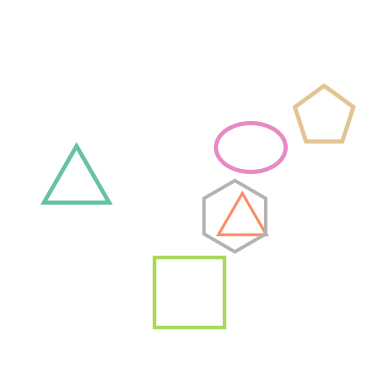[{"shape": "triangle", "thickness": 3, "radius": 0.49, "center": [0.199, 0.523]}, {"shape": "triangle", "thickness": 2, "radius": 0.36, "center": [0.63, 0.426]}, {"shape": "oval", "thickness": 3, "radius": 0.45, "center": [0.651, 0.617]}, {"shape": "square", "thickness": 2.5, "radius": 0.46, "center": [0.491, 0.241]}, {"shape": "pentagon", "thickness": 3, "radius": 0.4, "center": [0.842, 0.697]}, {"shape": "hexagon", "thickness": 2.5, "radius": 0.46, "center": [0.61, 0.438]}]